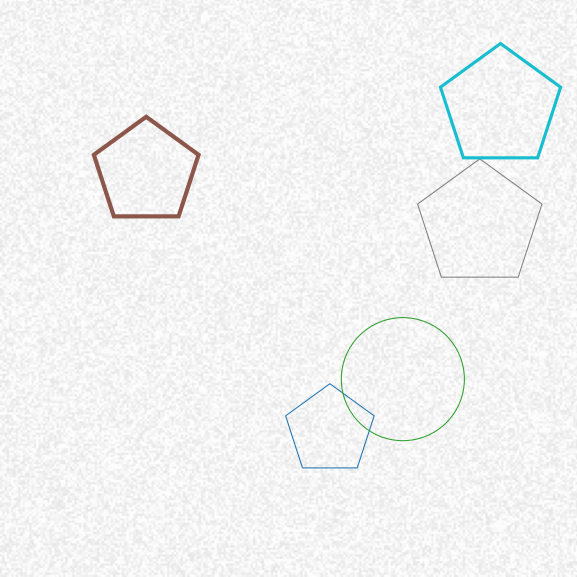[{"shape": "pentagon", "thickness": 0.5, "radius": 0.4, "center": [0.571, 0.254]}, {"shape": "circle", "thickness": 0.5, "radius": 0.53, "center": [0.698, 0.343]}, {"shape": "pentagon", "thickness": 2, "radius": 0.48, "center": [0.253, 0.702]}, {"shape": "pentagon", "thickness": 0.5, "radius": 0.57, "center": [0.831, 0.611]}, {"shape": "pentagon", "thickness": 1.5, "radius": 0.55, "center": [0.867, 0.814]}]